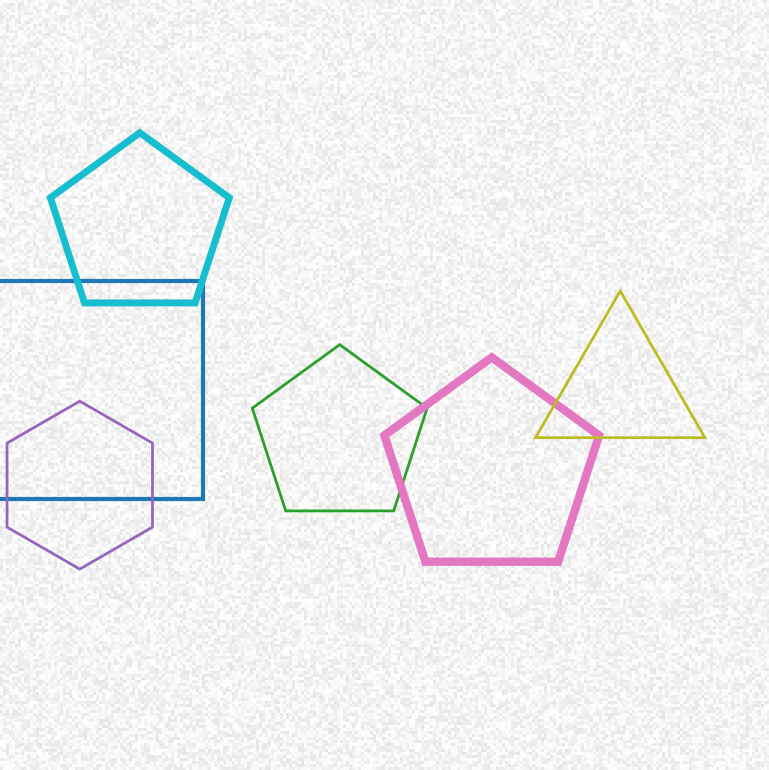[{"shape": "square", "thickness": 1.5, "radius": 0.71, "center": [0.122, 0.494]}, {"shape": "pentagon", "thickness": 1, "radius": 0.6, "center": [0.441, 0.433]}, {"shape": "hexagon", "thickness": 1, "radius": 0.55, "center": [0.104, 0.37]}, {"shape": "pentagon", "thickness": 3, "radius": 0.73, "center": [0.639, 0.389]}, {"shape": "triangle", "thickness": 1, "radius": 0.64, "center": [0.806, 0.495]}, {"shape": "pentagon", "thickness": 2.5, "radius": 0.61, "center": [0.182, 0.705]}]